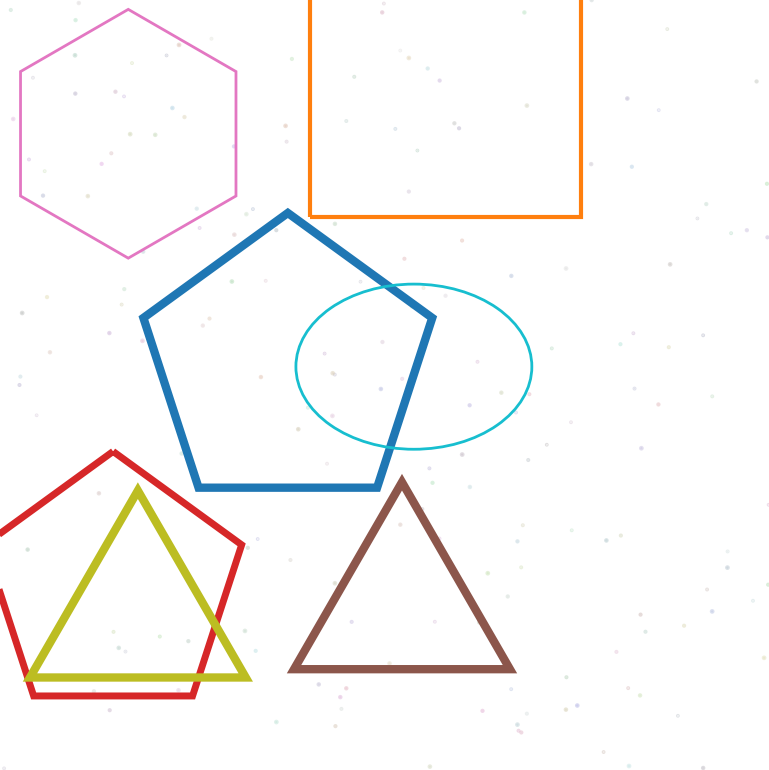[{"shape": "pentagon", "thickness": 3, "radius": 0.99, "center": [0.374, 0.526]}, {"shape": "square", "thickness": 1.5, "radius": 0.88, "center": [0.578, 0.894]}, {"shape": "pentagon", "thickness": 2.5, "radius": 0.88, "center": [0.147, 0.238]}, {"shape": "triangle", "thickness": 3, "radius": 0.81, "center": [0.522, 0.212]}, {"shape": "hexagon", "thickness": 1, "radius": 0.81, "center": [0.167, 0.826]}, {"shape": "triangle", "thickness": 3, "radius": 0.81, "center": [0.179, 0.201]}, {"shape": "oval", "thickness": 1, "radius": 0.77, "center": [0.537, 0.524]}]